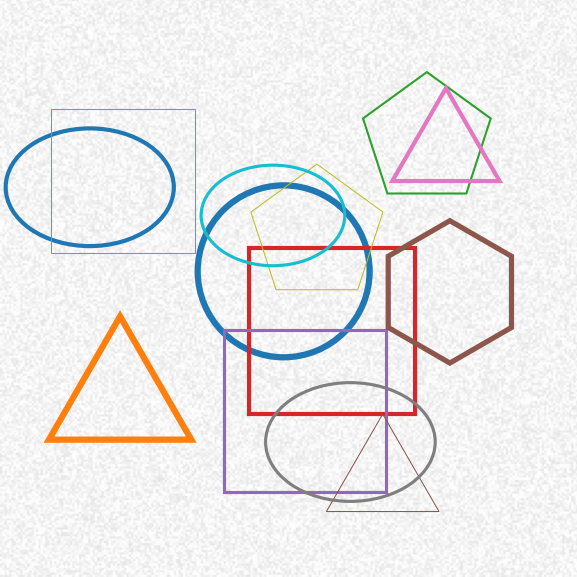[{"shape": "circle", "thickness": 3, "radius": 0.74, "center": [0.491, 0.529]}, {"shape": "oval", "thickness": 2, "radius": 0.73, "center": [0.155, 0.675]}, {"shape": "triangle", "thickness": 3, "radius": 0.71, "center": [0.208, 0.309]}, {"shape": "pentagon", "thickness": 1, "radius": 0.58, "center": [0.739, 0.758]}, {"shape": "square", "thickness": 2, "radius": 0.72, "center": [0.574, 0.426]}, {"shape": "square", "thickness": 1.5, "radius": 0.7, "center": [0.528, 0.288]}, {"shape": "triangle", "thickness": 0.5, "radius": 0.56, "center": [0.663, 0.17]}, {"shape": "hexagon", "thickness": 2.5, "radius": 0.62, "center": [0.779, 0.494]}, {"shape": "triangle", "thickness": 2, "radius": 0.54, "center": [0.772, 0.739]}, {"shape": "oval", "thickness": 1.5, "radius": 0.73, "center": [0.607, 0.234]}, {"shape": "pentagon", "thickness": 0.5, "radius": 0.6, "center": [0.549, 0.595]}, {"shape": "oval", "thickness": 1.5, "radius": 0.62, "center": [0.473, 0.626]}, {"shape": "square", "thickness": 0.5, "radius": 0.62, "center": [0.212, 0.686]}]